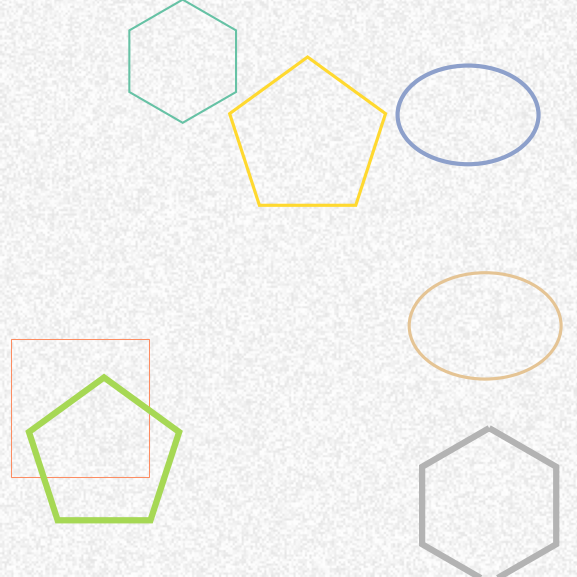[{"shape": "hexagon", "thickness": 1, "radius": 0.53, "center": [0.316, 0.893]}, {"shape": "square", "thickness": 0.5, "radius": 0.6, "center": [0.138, 0.292]}, {"shape": "oval", "thickness": 2, "radius": 0.61, "center": [0.81, 0.8]}, {"shape": "pentagon", "thickness": 3, "radius": 0.68, "center": [0.18, 0.209]}, {"shape": "pentagon", "thickness": 1.5, "radius": 0.71, "center": [0.533, 0.758]}, {"shape": "oval", "thickness": 1.5, "radius": 0.66, "center": [0.84, 0.435]}, {"shape": "hexagon", "thickness": 3, "radius": 0.67, "center": [0.847, 0.124]}]